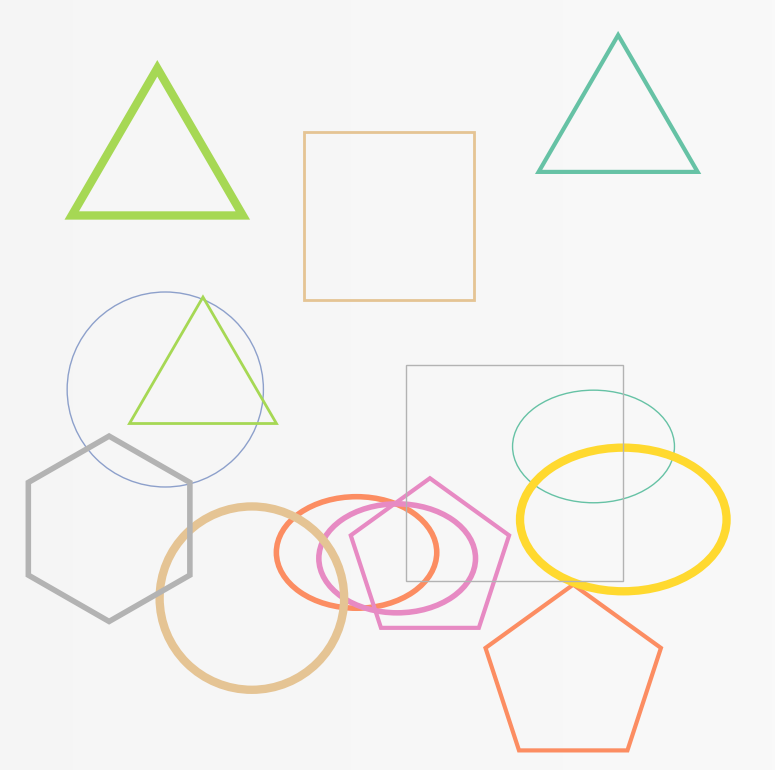[{"shape": "oval", "thickness": 0.5, "radius": 0.52, "center": [0.766, 0.42]}, {"shape": "triangle", "thickness": 1.5, "radius": 0.59, "center": [0.798, 0.836]}, {"shape": "pentagon", "thickness": 1.5, "radius": 0.6, "center": [0.74, 0.122]}, {"shape": "oval", "thickness": 2, "radius": 0.52, "center": [0.46, 0.283]}, {"shape": "circle", "thickness": 0.5, "radius": 0.63, "center": [0.213, 0.494]}, {"shape": "oval", "thickness": 2, "radius": 0.51, "center": [0.512, 0.275]}, {"shape": "pentagon", "thickness": 1.5, "radius": 0.54, "center": [0.555, 0.272]}, {"shape": "triangle", "thickness": 3, "radius": 0.64, "center": [0.203, 0.784]}, {"shape": "triangle", "thickness": 1, "radius": 0.55, "center": [0.262, 0.505]}, {"shape": "oval", "thickness": 3, "radius": 0.67, "center": [0.804, 0.325]}, {"shape": "circle", "thickness": 3, "radius": 0.6, "center": [0.325, 0.223]}, {"shape": "square", "thickness": 1, "radius": 0.55, "center": [0.502, 0.719]}, {"shape": "hexagon", "thickness": 2, "radius": 0.6, "center": [0.141, 0.313]}, {"shape": "square", "thickness": 0.5, "radius": 0.7, "center": [0.664, 0.386]}]